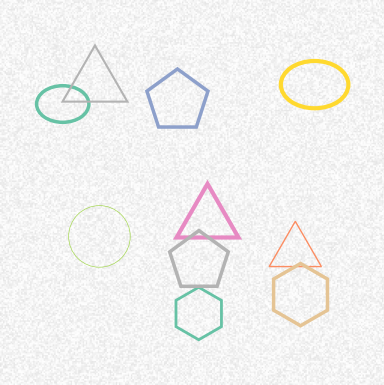[{"shape": "oval", "thickness": 2.5, "radius": 0.34, "center": [0.163, 0.73]}, {"shape": "hexagon", "thickness": 2, "radius": 0.34, "center": [0.516, 0.186]}, {"shape": "triangle", "thickness": 1, "radius": 0.39, "center": [0.767, 0.347]}, {"shape": "pentagon", "thickness": 2.5, "radius": 0.42, "center": [0.461, 0.737]}, {"shape": "triangle", "thickness": 3, "radius": 0.46, "center": [0.539, 0.43]}, {"shape": "circle", "thickness": 0.5, "radius": 0.4, "center": [0.258, 0.386]}, {"shape": "oval", "thickness": 3, "radius": 0.44, "center": [0.817, 0.78]}, {"shape": "hexagon", "thickness": 2.5, "radius": 0.4, "center": [0.781, 0.235]}, {"shape": "triangle", "thickness": 1.5, "radius": 0.49, "center": [0.247, 0.785]}, {"shape": "pentagon", "thickness": 2.5, "radius": 0.4, "center": [0.517, 0.321]}]